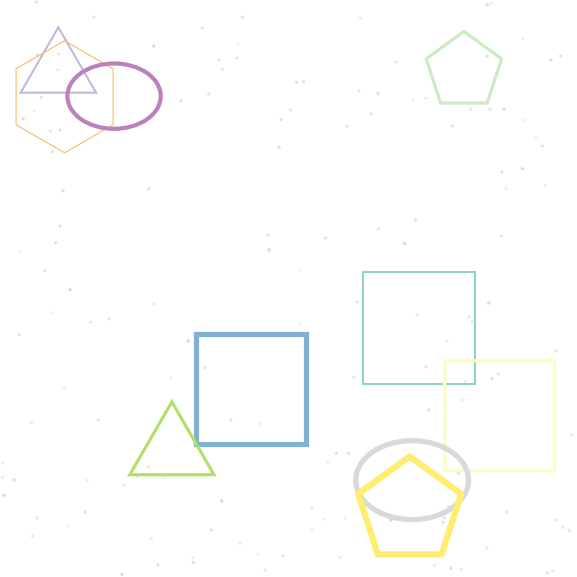[{"shape": "square", "thickness": 1, "radius": 0.49, "center": [0.726, 0.431]}, {"shape": "square", "thickness": 1.5, "radius": 0.48, "center": [0.864, 0.28]}, {"shape": "triangle", "thickness": 1, "radius": 0.38, "center": [0.101, 0.876]}, {"shape": "square", "thickness": 2.5, "radius": 0.48, "center": [0.434, 0.325]}, {"shape": "hexagon", "thickness": 0.5, "radius": 0.48, "center": [0.112, 0.832]}, {"shape": "triangle", "thickness": 1.5, "radius": 0.42, "center": [0.298, 0.219]}, {"shape": "oval", "thickness": 2.5, "radius": 0.49, "center": [0.714, 0.168]}, {"shape": "oval", "thickness": 2, "radius": 0.4, "center": [0.198, 0.833]}, {"shape": "pentagon", "thickness": 1.5, "radius": 0.34, "center": [0.803, 0.876]}, {"shape": "pentagon", "thickness": 3, "radius": 0.47, "center": [0.709, 0.115]}]